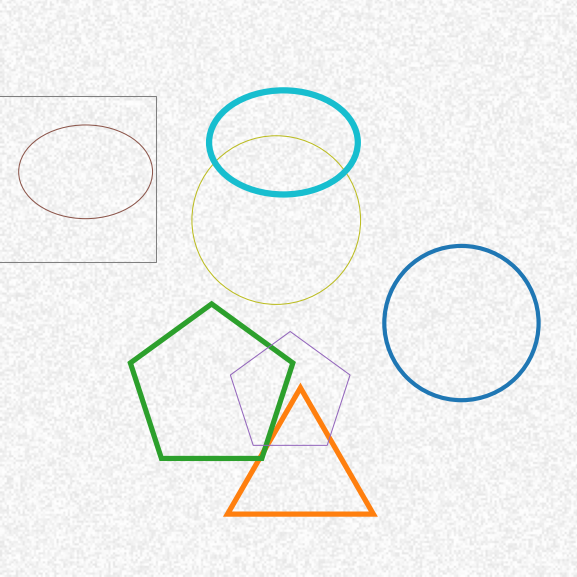[{"shape": "circle", "thickness": 2, "radius": 0.67, "center": [0.799, 0.44]}, {"shape": "triangle", "thickness": 2.5, "radius": 0.73, "center": [0.52, 0.182]}, {"shape": "pentagon", "thickness": 2.5, "radius": 0.74, "center": [0.366, 0.325]}, {"shape": "pentagon", "thickness": 0.5, "radius": 0.54, "center": [0.503, 0.316]}, {"shape": "oval", "thickness": 0.5, "radius": 0.58, "center": [0.148, 0.702]}, {"shape": "square", "thickness": 0.5, "radius": 0.72, "center": [0.127, 0.689]}, {"shape": "circle", "thickness": 0.5, "radius": 0.73, "center": [0.478, 0.618]}, {"shape": "oval", "thickness": 3, "radius": 0.64, "center": [0.491, 0.753]}]